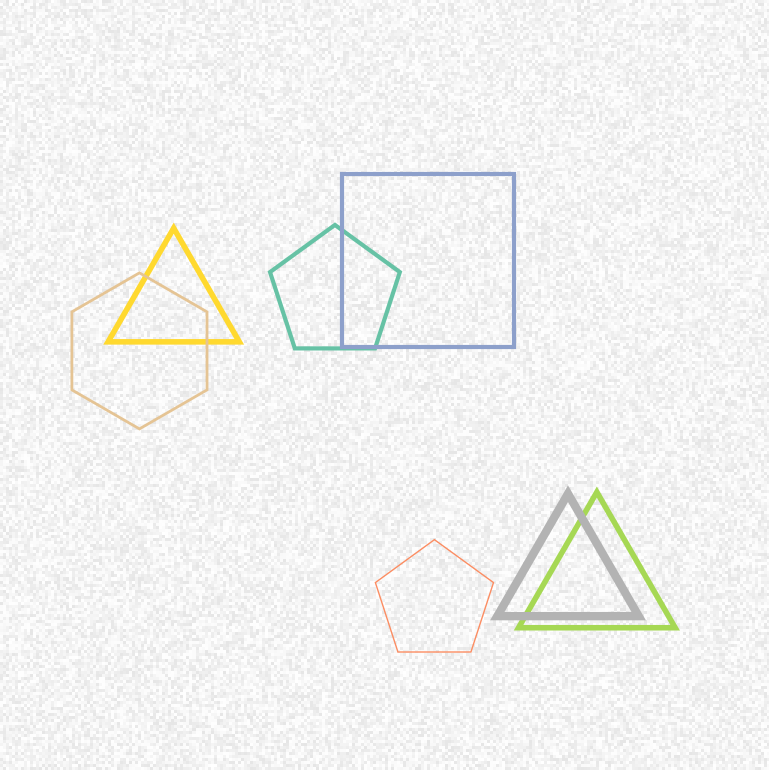[{"shape": "pentagon", "thickness": 1.5, "radius": 0.44, "center": [0.435, 0.619]}, {"shape": "pentagon", "thickness": 0.5, "radius": 0.4, "center": [0.564, 0.218]}, {"shape": "square", "thickness": 1.5, "radius": 0.56, "center": [0.556, 0.662]}, {"shape": "triangle", "thickness": 2, "radius": 0.59, "center": [0.775, 0.243]}, {"shape": "triangle", "thickness": 2, "radius": 0.49, "center": [0.226, 0.605]}, {"shape": "hexagon", "thickness": 1, "radius": 0.51, "center": [0.181, 0.544]}, {"shape": "triangle", "thickness": 3, "radius": 0.53, "center": [0.738, 0.253]}]